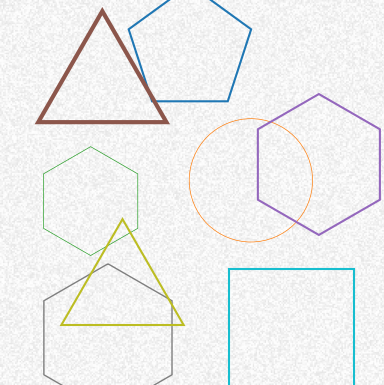[{"shape": "pentagon", "thickness": 1.5, "radius": 0.84, "center": [0.493, 0.872]}, {"shape": "circle", "thickness": 0.5, "radius": 0.8, "center": [0.652, 0.532]}, {"shape": "hexagon", "thickness": 0.5, "radius": 0.71, "center": [0.235, 0.478]}, {"shape": "hexagon", "thickness": 1.5, "radius": 0.91, "center": [0.828, 0.573]}, {"shape": "triangle", "thickness": 3, "radius": 0.96, "center": [0.266, 0.779]}, {"shape": "hexagon", "thickness": 1, "radius": 0.96, "center": [0.28, 0.123]}, {"shape": "triangle", "thickness": 1.5, "radius": 0.92, "center": [0.318, 0.248]}, {"shape": "square", "thickness": 1.5, "radius": 0.81, "center": [0.757, 0.138]}]